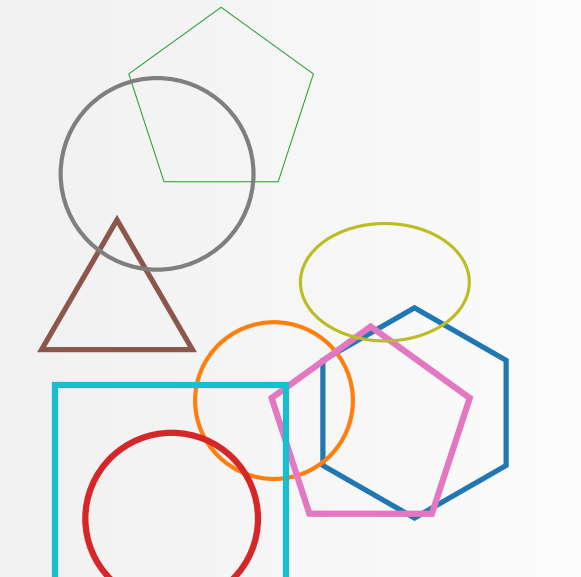[{"shape": "hexagon", "thickness": 2.5, "radius": 0.91, "center": [0.713, 0.284]}, {"shape": "circle", "thickness": 2, "radius": 0.68, "center": [0.471, 0.305]}, {"shape": "pentagon", "thickness": 0.5, "radius": 0.84, "center": [0.38, 0.82]}, {"shape": "circle", "thickness": 3, "radius": 0.74, "center": [0.295, 0.101]}, {"shape": "triangle", "thickness": 2.5, "radius": 0.75, "center": [0.201, 0.469]}, {"shape": "pentagon", "thickness": 3, "radius": 0.9, "center": [0.638, 0.255]}, {"shape": "circle", "thickness": 2, "radius": 0.83, "center": [0.27, 0.698]}, {"shape": "oval", "thickness": 1.5, "radius": 0.73, "center": [0.662, 0.51]}, {"shape": "square", "thickness": 3, "radius": 0.99, "center": [0.293, 0.133]}]